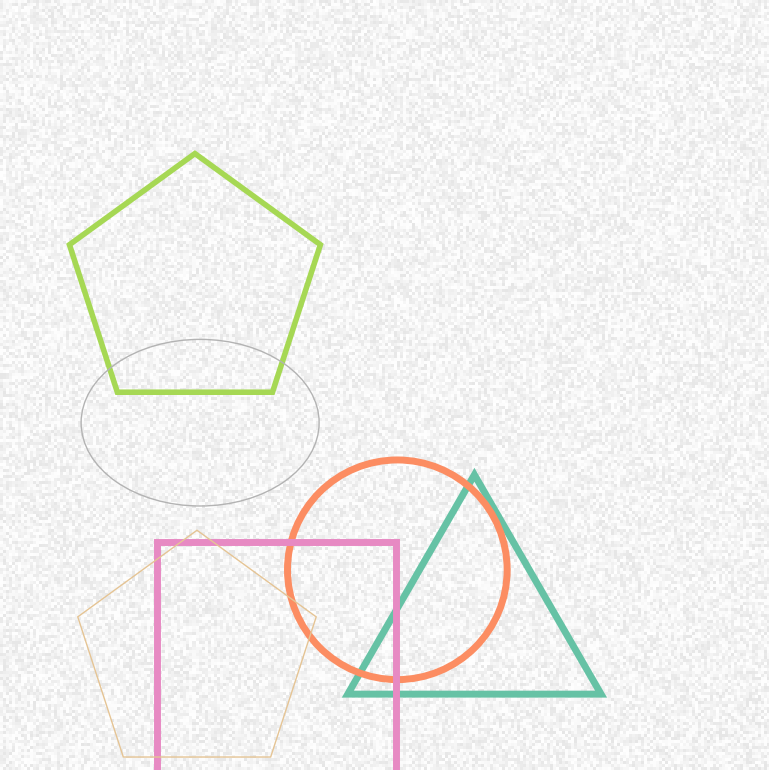[{"shape": "triangle", "thickness": 2.5, "radius": 0.95, "center": [0.616, 0.193]}, {"shape": "circle", "thickness": 2.5, "radius": 0.71, "center": [0.516, 0.26]}, {"shape": "square", "thickness": 2.5, "radius": 0.78, "center": [0.359, 0.14]}, {"shape": "pentagon", "thickness": 2, "radius": 0.86, "center": [0.253, 0.629]}, {"shape": "pentagon", "thickness": 0.5, "radius": 0.81, "center": [0.256, 0.149]}, {"shape": "oval", "thickness": 0.5, "radius": 0.77, "center": [0.26, 0.451]}]